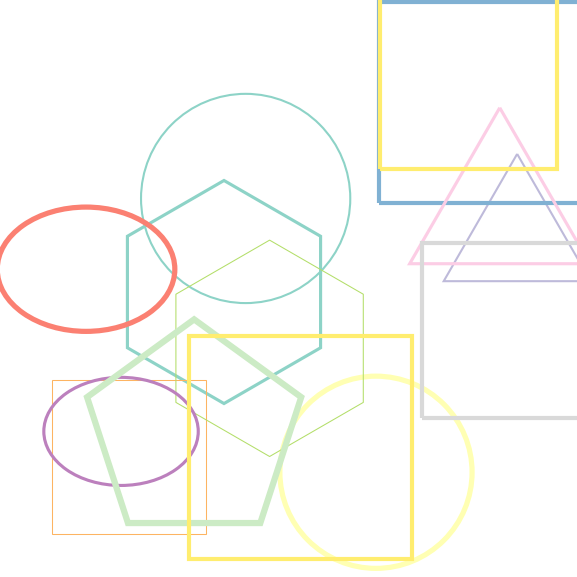[{"shape": "hexagon", "thickness": 1.5, "radius": 0.97, "center": [0.388, 0.493]}, {"shape": "circle", "thickness": 1, "radius": 0.91, "center": [0.425, 0.655]}, {"shape": "circle", "thickness": 2.5, "radius": 0.83, "center": [0.651, 0.181]}, {"shape": "triangle", "thickness": 1, "radius": 0.73, "center": [0.896, 0.586]}, {"shape": "oval", "thickness": 2.5, "radius": 0.77, "center": [0.149, 0.533]}, {"shape": "square", "thickness": 2, "radius": 0.87, "center": [0.83, 0.821]}, {"shape": "square", "thickness": 0.5, "radius": 0.67, "center": [0.224, 0.207]}, {"shape": "hexagon", "thickness": 0.5, "radius": 0.94, "center": [0.467, 0.396]}, {"shape": "triangle", "thickness": 1.5, "radius": 0.9, "center": [0.865, 0.633]}, {"shape": "square", "thickness": 2, "radius": 0.76, "center": [0.882, 0.426]}, {"shape": "oval", "thickness": 1.5, "radius": 0.67, "center": [0.21, 0.252]}, {"shape": "pentagon", "thickness": 3, "radius": 0.97, "center": [0.336, 0.251]}, {"shape": "square", "thickness": 2, "radius": 0.76, "center": [0.811, 0.859]}, {"shape": "square", "thickness": 2, "radius": 0.97, "center": [0.521, 0.225]}]